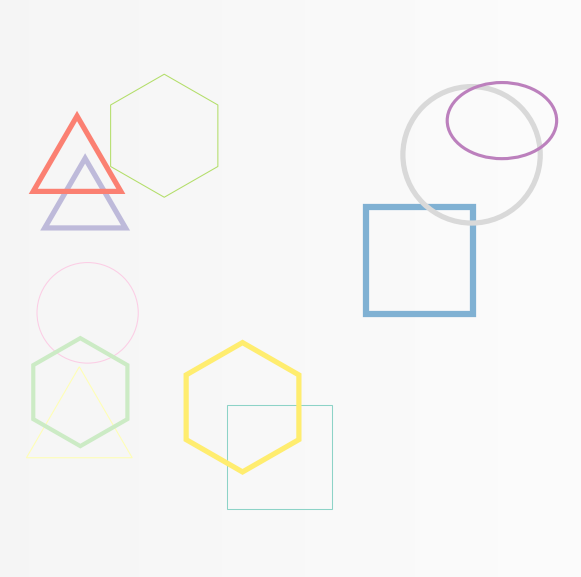[{"shape": "square", "thickness": 0.5, "radius": 0.45, "center": [0.481, 0.208]}, {"shape": "triangle", "thickness": 0.5, "radius": 0.53, "center": [0.136, 0.259]}, {"shape": "triangle", "thickness": 2.5, "radius": 0.4, "center": [0.146, 0.645]}, {"shape": "triangle", "thickness": 2.5, "radius": 0.44, "center": [0.133, 0.711]}, {"shape": "square", "thickness": 3, "radius": 0.46, "center": [0.722, 0.548]}, {"shape": "hexagon", "thickness": 0.5, "radius": 0.53, "center": [0.283, 0.764]}, {"shape": "circle", "thickness": 0.5, "radius": 0.44, "center": [0.151, 0.457]}, {"shape": "circle", "thickness": 2.5, "radius": 0.59, "center": [0.811, 0.731]}, {"shape": "oval", "thickness": 1.5, "radius": 0.47, "center": [0.864, 0.79]}, {"shape": "hexagon", "thickness": 2, "radius": 0.47, "center": [0.138, 0.32]}, {"shape": "hexagon", "thickness": 2.5, "radius": 0.56, "center": [0.417, 0.294]}]